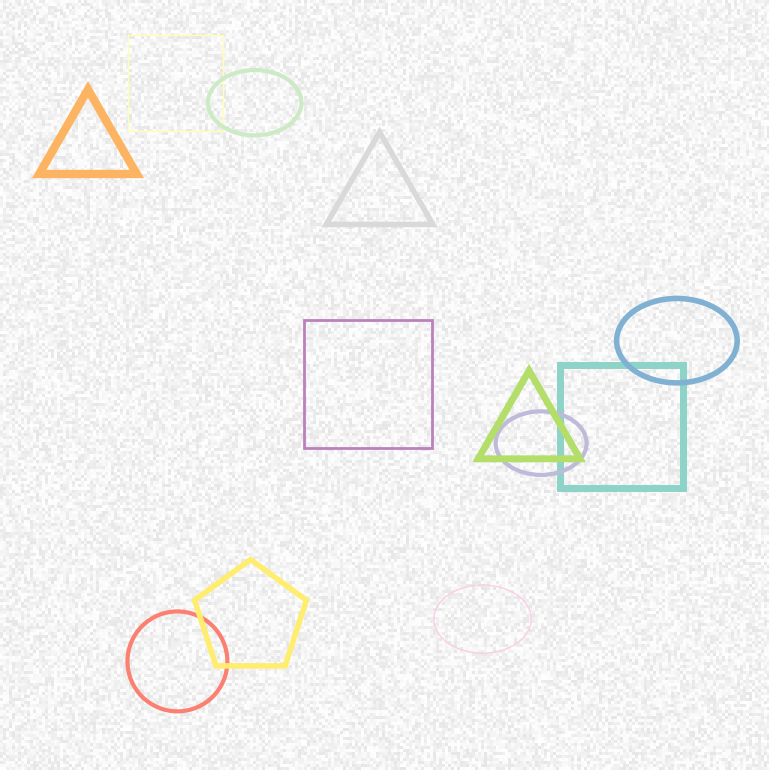[{"shape": "square", "thickness": 2.5, "radius": 0.4, "center": [0.807, 0.446]}, {"shape": "square", "thickness": 0.5, "radius": 0.31, "center": [0.228, 0.892]}, {"shape": "oval", "thickness": 1.5, "radius": 0.29, "center": [0.703, 0.425]}, {"shape": "circle", "thickness": 1.5, "radius": 0.32, "center": [0.23, 0.141]}, {"shape": "oval", "thickness": 2, "radius": 0.39, "center": [0.879, 0.558]}, {"shape": "triangle", "thickness": 3, "radius": 0.37, "center": [0.114, 0.811]}, {"shape": "triangle", "thickness": 2.5, "radius": 0.38, "center": [0.687, 0.442]}, {"shape": "oval", "thickness": 0.5, "radius": 0.32, "center": [0.627, 0.196]}, {"shape": "triangle", "thickness": 2, "radius": 0.4, "center": [0.493, 0.748]}, {"shape": "square", "thickness": 1, "radius": 0.42, "center": [0.478, 0.501]}, {"shape": "oval", "thickness": 1.5, "radius": 0.3, "center": [0.331, 0.867]}, {"shape": "pentagon", "thickness": 2, "radius": 0.38, "center": [0.325, 0.197]}]